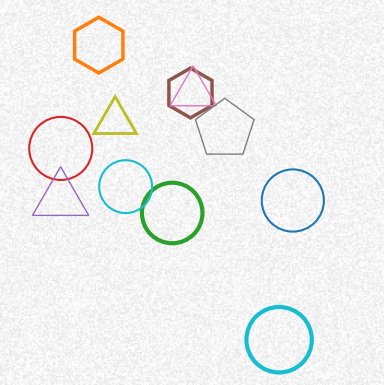[{"shape": "circle", "thickness": 1.5, "radius": 0.4, "center": [0.761, 0.479]}, {"shape": "hexagon", "thickness": 2.5, "radius": 0.36, "center": [0.257, 0.883]}, {"shape": "circle", "thickness": 3, "radius": 0.39, "center": [0.447, 0.447]}, {"shape": "circle", "thickness": 1.5, "radius": 0.41, "center": [0.158, 0.614]}, {"shape": "triangle", "thickness": 1, "radius": 0.42, "center": [0.157, 0.483]}, {"shape": "hexagon", "thickness": 2.5, "radius": 0.32, "center": [0.495, 0.759]}, {"shape": "triangle", "thickness": 1, "radius": 0.35, "center": [0.502, 0.76]}, {"shape": "pentagon", "thickness": 1, "radius": 0.4, "center": [0.584, 0.665]}, {"shape": "triangle", "thickness": 2, "radius": 0.32, "center": [0.299, 0.685]}, {"shape": "circle", "thickness": 3, "radius": 0.42, "center": [0.725, 0.118]}, {"shape": "circle", "thickness": 1.5, "radius": 0.34, "center": [0.326, 0.515]}]